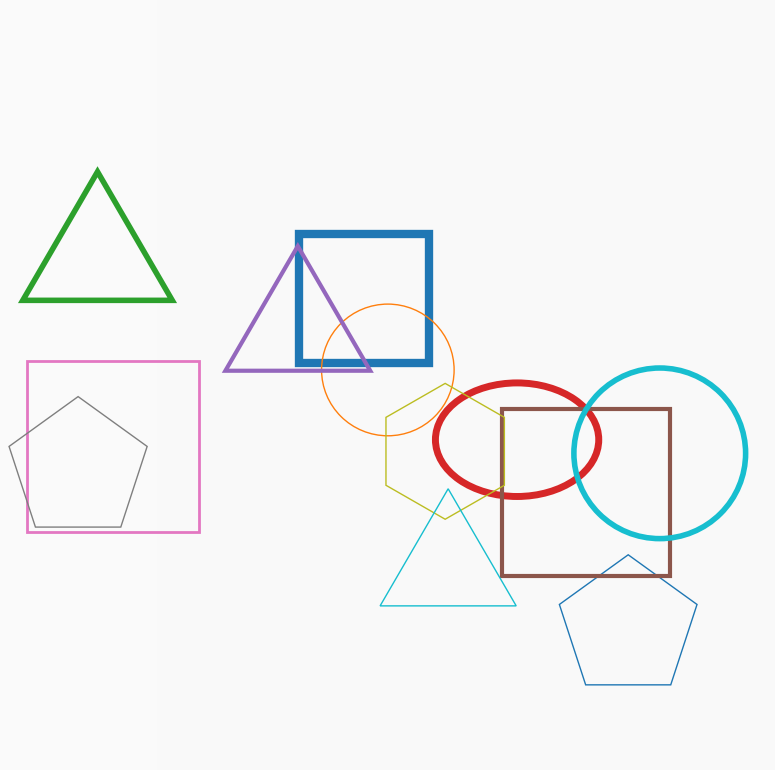[{"shape": "pentagon", "thickness": 0.5, "radius": 0.47, "center": [0.811, 0.186]}, {"shape": "square", "thickness": 3, "radius": 0.42, "center": [0.469, 0.613]}, {"shape": "circle", "thickness": 0.5, "radius": 0.43, "center": [0.5, 0.52]}, {"shape": "triangle", "thickness": 2, "radius": 0.56, "center": [0.126, 0.666]}, {"shape": "oval", "thickness": 2.5, "radius": 0.53, "center": [0.667, 0.429]}, {"shape": "triangle", "thickness": 1.5, "radius": 0.54, "center": [0.384, 0.572]}, {"shape": "square", "thickness": 1.5, "radius": 0.54, "center": [0.756, 0.361]}, {"shape": "square", "thickness": 1, "radius": 0.55, "center": [0.146, 0.42]}, {"shape": "pentagon", "thickness": 0.5, "radius": 0.47, "center": [0.101, 0.391]}, {"shape": "hexagon", "thickness": 0.5, "radius": 0.44, "center": [0.574, 0.414]}, {"shape": "triangle", "thickness": 0.5, "radius": 0.51, "center": [0.578, 0.264]}, {"shape": "circle", "thickness": 2, "radius": 0.55, "center": [0.851, 0.411]}]